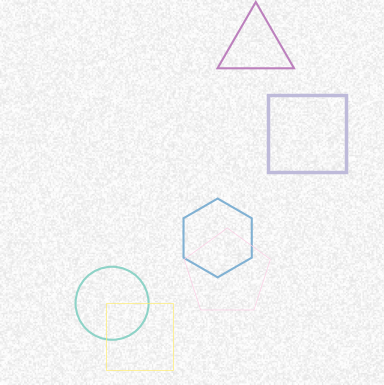[{"shape": "circle", "thickness": 1.5, "radius": 0.47, "center": [0.291, 0.212]}, {"shape": "square", "thickness": 2.5, "radius": 0.5, "center": [0.798, 0.653]}, {"shape": "hexagon", "thickness": 1.5, "radius": 0.51, "center": [0.565, 0.382]}, {"shape": "pentagon", "thickness": 0.5, "radius": 0.59, "center": [0.59, 0.29]}, {"shape": "triangle", "thickness": 1.5, "radius": 0.57, "center": [0.664, 0.88]}, {"shape": "square", "thickness": 0.5, "radius": 0.44, "center": [0.362, 0.125]}]